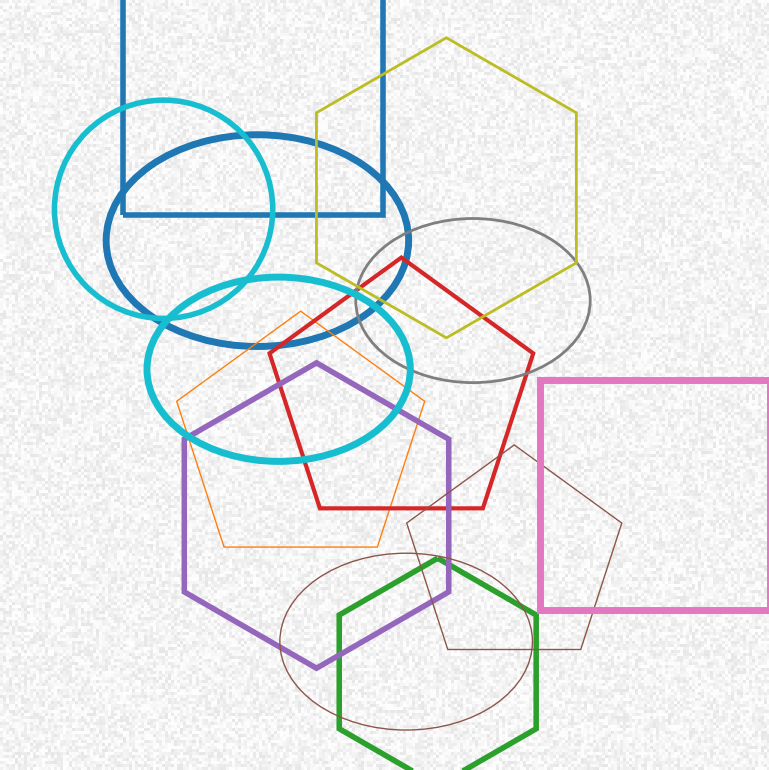[{"shape": "oval", "thickness": 2.5, "radius": 0.98, "center": [0.334, 0.688]}, {"shape": "square", "thickness": 2, "radius": 0.84, "center": [0.329, 0.889]}, {"shape": "pentagon", "thickness": 0.5, "radius": 0.85, "center": [0.39, 0.427]}, {"shape": "hexagon", "thickness": 2, "radius": 0.74, "center": [0.568, 0.127]}, {"shape": "pentagon", "thickness": 1.5, "radius": 0.9, "center": [0.521, 0.485]}, {"shape": "hexagon", "thickness": 2, "radius": 0.99, "center": [0.411, 0.33]}, {"shape": "pentagon", "thickness": 0.5, "radius": 0.73, "center": [0.668, 0.275]}, {"shape": "oval", "thickness": 0.5, "radius": 0.82, "center": [0.527, 0.167]}, {"shape": "square", "thickness": 2.5, "radius": 0.75, "center": [0.85, 0.357]}, {"shape": "oval", "thickness": 1, "radius": 0.76, "center": [0.614, 0.61]}, {"shape": "hexagon", "thickness": 1, "radius": 0.97, "center": [0.58, 0.756]}, {"shape": "circle", "thickness": 2, "radius": 0.71, "center": [0.212, 0.728]}, {"shape": "oval", "thickness": 2.5, "radius": 0.85, "center": [0.362, 0.52]}]